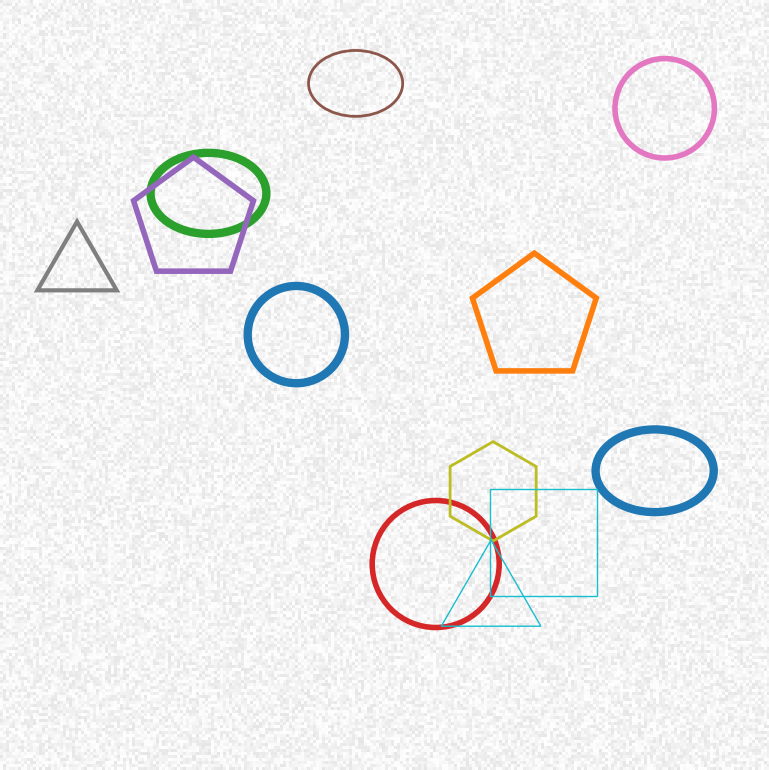[{"shape": "circle", "thickness": 3, "radius": 0.32, "center": [0.385, 0.565]}, {"shape": "oval", "thickness": 3, "radius": 0.38, "center": [0.85, 0.389]}, {"shape": "pentagon", "thickness": 2, "radius": 0.42, "center": [0.694, 0.587]}, {"shape": "oval", "thickness": 3, "radius": 0.38, "center": [0.271, 0.749]}, {"shape": "circle", "thickness": 2, "radius": 0.41, "center": [0.566, 0.268]}, {"shape": "pentagon", "thickness": 2, "radius": 0.41, "center": [0.251, 0.714]}, {"shape": "oval", "thickness": 1, "radius": 0.31, "center": [0.462, 0.892]}, {"shape": "circle", "thickness": 2, "radius": 0.32, "center": [0.863, 0.859]}, {"shape": "triangle", "thickness": 1.5, "radius": 0.3, "center": [0.1, 0.653]}, {"shape": "hexagon", "thickness": 1, "radius": 0.32, "center": [0.64, 0.362]}, {"shape": "square", "thickness": 0.5, "radius": 0.35, "center": [0.706, 0.295]}, {"shape": "triangle", "thickness": 0.5, "radius": 0.37, "center": [0.638, 0.224]}]